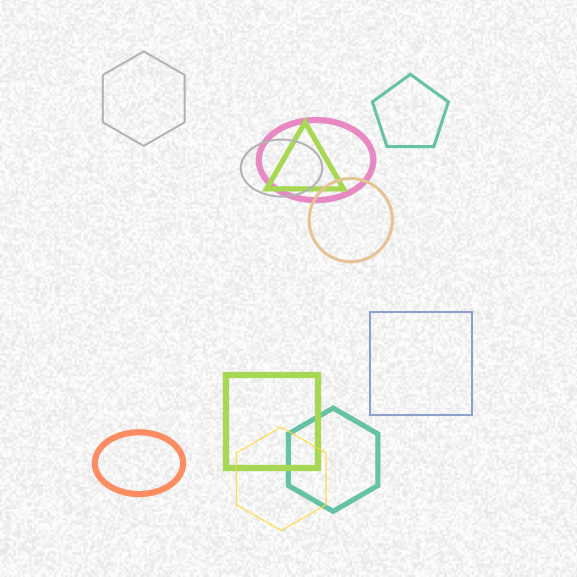[{"shape": "pentagon", "thickness": 1.5, "radius": 0.35, "center": [0.711, 0.801]}, {"shape": "hexagon", "thickness": 2.5, "radius": 0.45, "center": [0.577, 0.203]}, {"shape": "oval", "thickness": 3, "radius": 0.38, "center": [0.241, 0.197]}, {"shape": "square", "thickness": 1, "radius": 0.44, "center": [0.729, 0.37]}, {"shape": "oval", "thickness": 3, "radius": 0.5, "center": [0.547, 0.722]}, {"shape": "square", "thickness": 3, "radius": 0.4, "center": [0.471, 0.269]}, {"shape": "triangle", "thickness": 2.5, "radius": 0.38, "center": [0.528, 0.711]}, {"shape": "hexagon", "thickness": 0.5, "radius": 0.45, "center": [0.487, 0.17]}, {"shape": "circle", "thickness": 1.5, "radius": 0.36, "center": [0.607, 0.618]}, {"shape": "hexagon", "thickness": 1, "radius": 0.41, "center": [0.249, 0.828]}, {"shape": "oval", "thickness": 1, "radius": 0.35, "center": [0.487, 0.708]}]